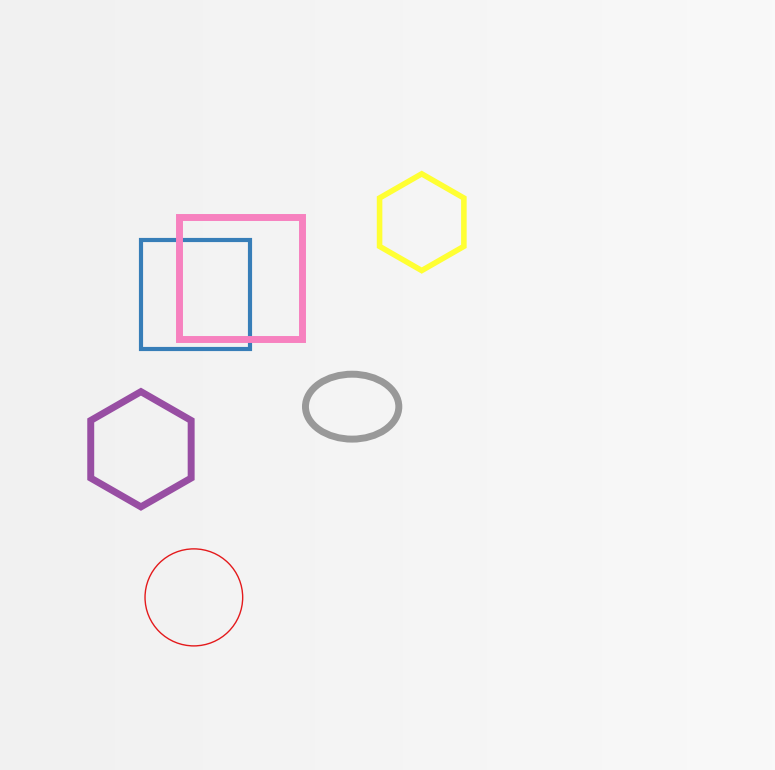[{"shape": "circle", "thickness": 0.5, "radius": 0.32, "center": [0.25, 0.224]}, {"shape": "square", "thickness": 1.5, "radius": 0.35, "center": [0.252, 0.618]}, {"shape": "hexagon", "thickness": 2.5, "radius": 0.37, "center": [0.182, 0.417]}, {"shape": "hexagon", "thickness": 2, "radius": 0.31, "center": [0.544, 0.711]}, {"shape": "square", "thickness": 2.5, "radius": 0.4, "center": [0.31, 0.639]}, {"shape": "oval", "thickness": 2.5, "radius": 0.3, "center": [0.454, 0.472]}]